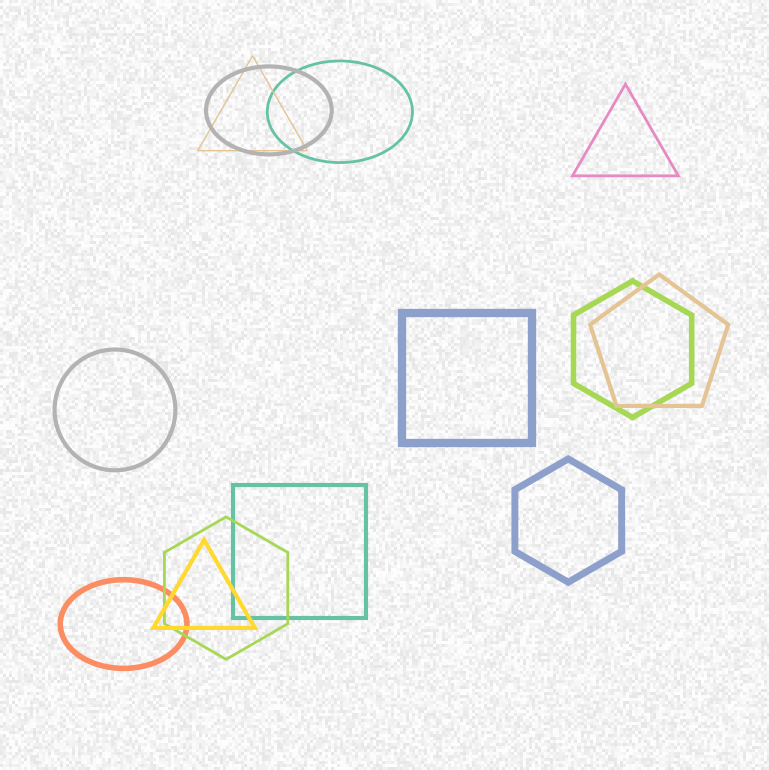[{"shape": "oval", "thickness": 1, "radius": 0.47, "center": [0.441, 0.855]}, {"shape": "square", "thickness": 1.5, "radius": 0.43, "center": [0.389, 0.284]}, {"shape": "oval", "thickness": 2, "radius": 0.41, "center": [0.161, 0.19]}, {"shape": "square", "thickness": 3, "radius": 0.42, "center": [0.606, 0.509]}, {"shape": "hexagon", "thickness": 2.5, "radius": 0.4, "center": [0.738, 0.324]}, {"shape": "triangle", "thickness": 1, "radius": 0.4, "center": [0.812, 0.811]}, {"shape": "hexagon", "thickness": 2, "radius": 0.44, "center": [0.822, 0.546]}, {"shape": "hexagon", "thickness": 1, "radius": 0.46, "center": [0.294, 0.236]}, {"shape": "triangle", "thickness": 1.5, "radius": 0.38, "center": [0.265, 0.223]}, {"shape": "triangle", "thickness": 0.5, "radius": 0.41, "center": [0.328, 0.845]}, {"shape": "pentagon", "thickness": 1.5, "radius": 0.47, "center": [0.856, 0.549]}, {"shape": "oval", "thickness": 1.5, "radius": 0.41, "center": [0.349, 0.857]}, {"shape": "circle", "thickness": 1.5, "radius": 0.39, "center": [0.149, 0.468]}]